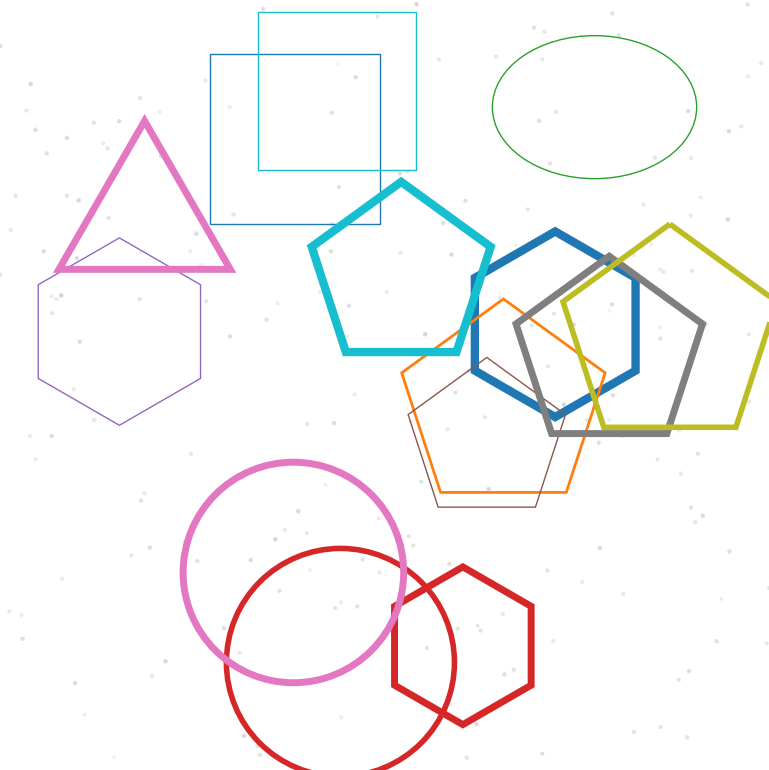[{"shape": "hexagon", "thickness": 3, "radius": 0.6, "center": [0.721, 0.579]}, {"shape": "square", "thickness": 0.5, "radius": 0.55, "center": [0.383, 0.819]}, {"shape": "pentagon", "thickness": 1, "radius": 0.69, "center": [0.654, 0.473]}, {"shape": "oval", "thickness": 0.5, "radius": 0.66, "center": [0.772, 0.861]}, {"shape": "hexagon", "thickness": 2.5, "radius": 0.51, "center": [0.601, 0.161]}, {"shape": "circle", "thickness": 2, "radius": 0.74, "center": [0.442, 0.14]}, {"shape": "hexagon", "thickness": 0.5, "radius": 0.61, "center": [0.155, 0.569]}, {"shape": "pentagon", "thickness": 0.5, "radius": 0.54, "center": [0.632, 0.428]}, {"shape": "circle", "thickness": 2.5, "radius": 0.72, "center": [0.381, 0.257]}, {"shape": "triangle", "thickness": 2.5, "radius": 0.64, "center": [0.188, 0.714]}, {"shape": "pentagon", "thickness": 2.5, "radius": 0.64, "center": [0.791, 0.54]}, {"shape": "pentagon", "thickness": 2, "radius": 0.73, "center": [0.87, 0.563]}, {"shape": "pentagon", "thickness": 3, "radius": 0.61, "center": [0.521, 0.642]}, {"shape": "square", "thickness": 0.5, "radius": 0.51, "center": [0.437, 0.882]}]